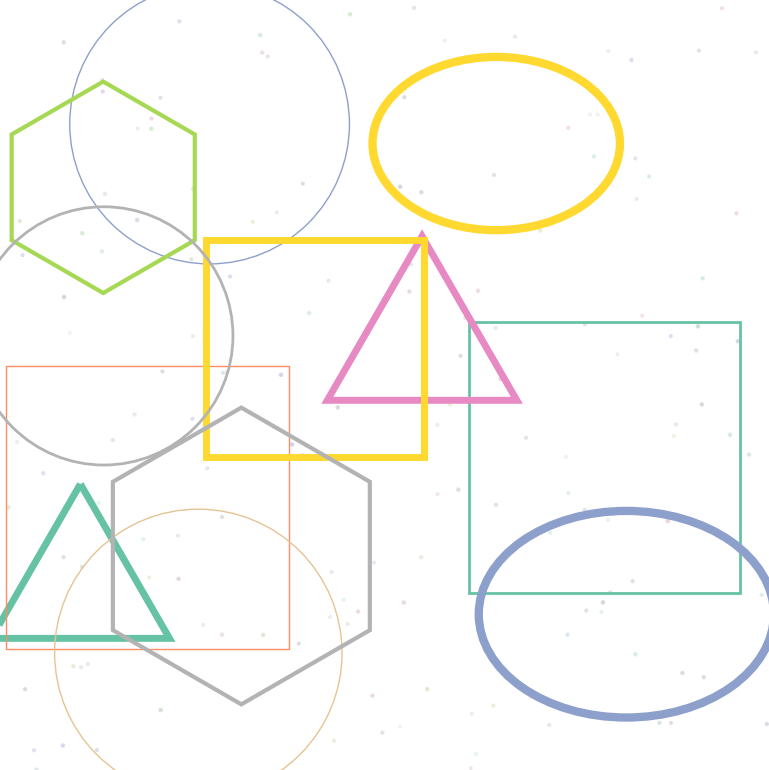[{"shape": "square", "thickness": 1, "radius": 0.88, "center": [0.785, 0.406]}, {"shape": "triangle", "thickness": 2.5, "radius": 0.67, "center": [0.104, 0.238]}, {"shape": "square", "thickness": 0.5, "radius": 0.92, "center": [0.191, 0.341]}, {"shape": "oval", "thickness": 3, "radius": 0.96, "center": [0.813, 0.202]}, {"shape": "circle", "thickness": 0.5, "radius": 0.91, "center": [0.272, 0.839]}, {"shape": "triangle", "thickness": 2.5, "radius": 0.71, "center": [0.548, 0.551]}, {"shape": "hexagon", "thickness": 1.5, "radius": 0.69, "center": [0.134, 0.757]}, {"shape": "oval", "thickness": 3, "radius": 0.8, "center": [0.644, 0.814]}, {"shape": "square", "thickness": 2.5, "radius": 0.71, "center": [0.409, 0.548]}, {"shape": "circle", "thickness": 0.5, "radius": 0.93, "center": [0.258, 0.152]}, {"shape": "hexagon", "thickness": 1.5, "radius": 0.96, "center": [0.313, 0.278]}, {"shape": "circle", "thickness": 1, "radius": 0.84, "center": [0.135, 0.564]}]